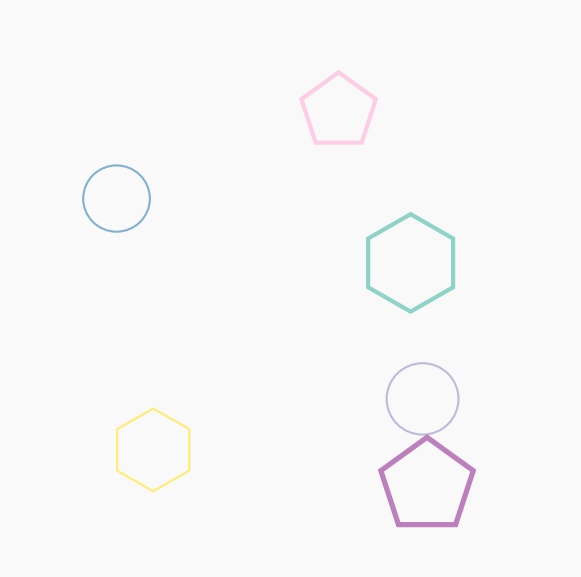[{"shape": "hexagon", "thickness": 2, "radius": 0.42, "center": [0.706, 0.544]}, {"shape": "circle", "thickness": 1, "radius": 0.31, "center": [0.727, 0.308]}, {"shape": "circle", "thickness": 1, "radius": 0.29, "center": [0.2, 0.655]}, {"shape": "pentagon", "thickness": 2, "radius": 0.34, "center": [0.583, 0.807]}, {"shape": "pentagon", "thickness": 2.5, "radius": 0.42, "center": [0.735, 0.158]}, {"shape": "hexagon", "thickness": 1, "radius": 0.36, "center": [0.264, 0.22]}]